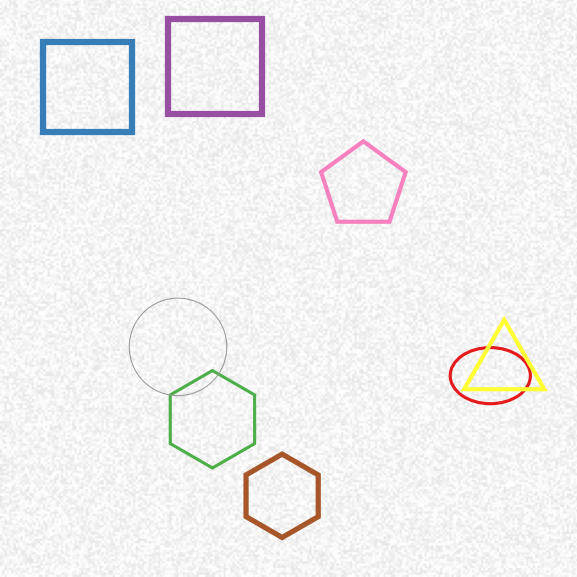[{"shape": "oval", "thickness": 1.5, "radius": 0.35, "center": [0.849, 0.349]}, {"shape": "square", "thickness": 3, "radius": 0.39, "center": [0.152, 0.849]}, {"shape": "hexagon", "thickness": 1.5, "radius": 0.42, "center": [0.368, 0.273]}, {"shape": "square", "thickness": 3, "radius": 0.41, "center": [0.372, 0.884]}, {"shape": "triangle", "thickness": 2, "radius": 0.4, "center": [0.873, 0.365]}, {"shape": "hexagon", "thickness": 2.5, "radius": 0.36, "center": [0.489, 0.141]}, {"shape": "pentagon", "thickness": 2, "radius": 0.38, "center": [0.629, 0.677]}, {"shape": "circle", "thickness": 0.5, "radius": 0.42, "center": [0.308, 0.398]}]